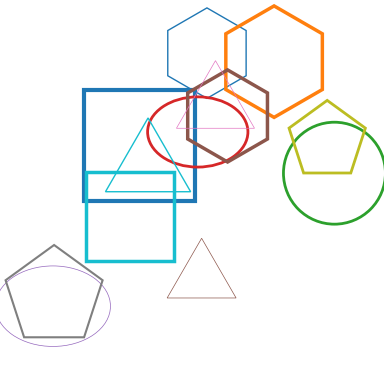[{"shape": "square", "thickness": 3, "radius": 0.72, "center": [0.363, 0.622]}, {"shape": "hexagon", "thickness": 1, "radius": 0.59, "center": [0.538, 0.862]}, {"shape": "hexagon", "thickness": 2.5, "radius": 0.72, "center": [0.712, 0.84]}, {"shape": "circle", "thickness": 2, "radius": 0.66, "center": [0.869, 0.55]}, {"shape": "oval", "thickness": 2, "radius": 0.65, "center": [0.514, 0.657]}, {"shape": "oval", "thickness": 0.5, "radius": 0.75, "center": [0.138, 0.205]}, {"shape": "hexagon", "thickness": 2.5, "radius": 0.6, "center": [0.591, 0.699]}, {"shape": "triangle", "thickness": 0.5, "radius": 0.52, "center": [0.524, 0.278]}, {"shape": "triangle", "thickness": 0.5, "radius": 0.59, "center": [0.56, 0.725]}, {"shape": "pentagon", "thickness": 1.5, "radius": 0.66, "center": [0.141, 0.231]}, {"shape": "pentagon", "thickness": 2, "radius": 0.52, "center": [0.85, 0.635]}, {"shape": "triangle", "thickness": 1, "radius": 0.64, "center": [0.385, 0.566]}, {"shape": "square", "thickness": 2.5, "radius": 0.57, "center": [0.338, 0.438]}]